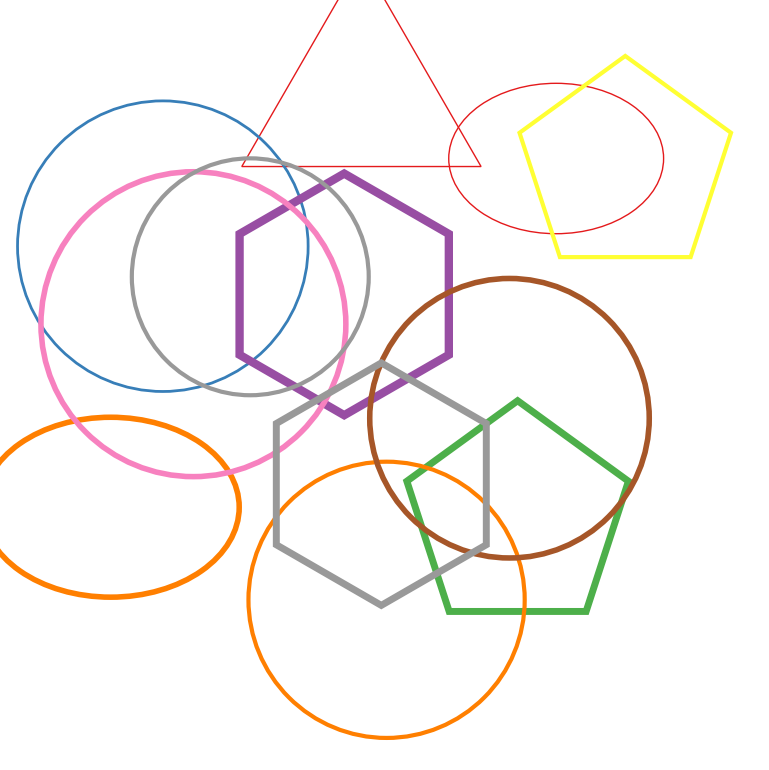[{"shape": "triangle", "thickness": 0.5, "radius": 0.9, "center": [0.469, 0.873]}, {"shape": "oval", "thickness": 0.5, "radius": 0.7, "center": [0.722, 0.794]}, {"shape": "circle", "thickness": 1, "radius": 0.94, "center": [0.211, 0.68]}, {"shape": "pentagon", "thickness": 2.5, "radius": 0.76, "center": [0.672, 0.328]}, {"shape": "hexagon", "thickness": 3, "radius": 0.78, "center": [0.447, 0.618]}, {"shape": "circle", "thickness": 1.5, "radius": 0.9, "center": [0.502, 0.221]}, {"shape": "oval", "thickness": 2, "radius": 0.83, "center": [0.144, 0.341]}, {"shape": "pentagon", "thickness": 1.5, "radius": 0.72, "center": [0.812, 0.783]}, {"shape": "circle", "thickness": 2, "radius": 0.91, "center": [0.662, 0.457]}, {"shape": "circle", "thickness": 2, "radius": 0.99, "center": [0.251, 0.579]}, {"shape": "circle", "thickness": 1.5, "radius": 0.77, "center": [0.325, 0.641]}, {"shape": "hexagon", "thickness": 2.5, "radius": 0.79, "center": [0.495, 0.371]}]